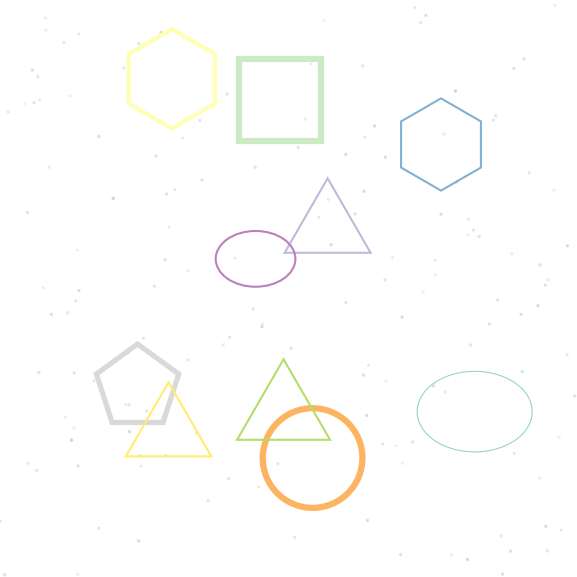[{"shape": "oval", "thickness": 0.5, "radius": 0.5, "center": [0.822, 0.286]}, {"shape": "hexagon", "thickness": 2, "radius": 0.43, "center": [0.298, 0.863]}, {"shape": "triangle", "thickness": 1, "radius": 0.43, "center": [0.567, 0.604]}, {"shape": "hexagon", "thickness": 1, "radius": 0.4, "center": [0.764, 0.749]}, {"shape": "circle", "thickness": 3, "radius": 0.43, "center": [0.541, 0.206]}, {"shape": "triangle", "thickness": 1, "radius": 0.46, "center": [0.491, 0.284]}, {"shape": "pentagon", "thickness": 2.5, "radius": 0.38, "center": [0.238, 0.328]}, {"shape": "oval", "thickness": 1, "radius": 0.34, "center": [0.443, 0.551]}, {"shape": "square", "thickness": 3, "radius": 0.35, "center": [0.484, 0.826]}, {"shape": "triangle", "thickness": 1, "radius": 0.43, "center": [0.292, 0.252]}]